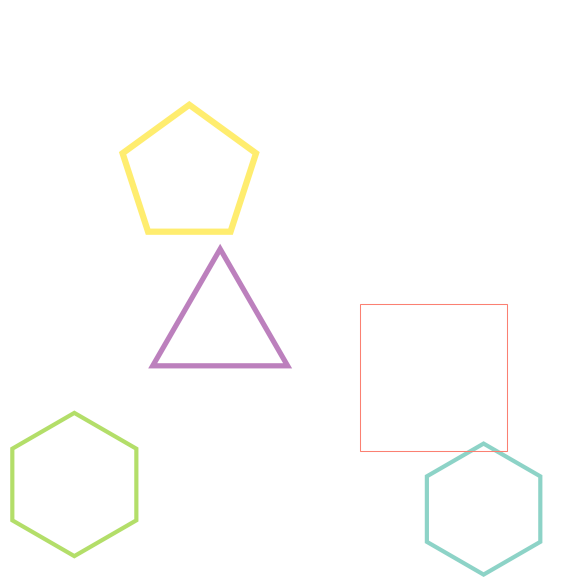[{"shape": "hexagon", "thickness": 2, "radius": 0.57, "center": [0.837, 0.118]}, {"shape": "square", "thickness": 0.5, "radius": 0.64, "center": [0.751, 0.346]}, {"shape": "hexagon", "thickness": 2, "radius": 0.62, "center": [0.129, 0.16]}, {"shape": "triangle", "thickness": 2.5, "radius": 0.67, "center": [0.381, 0.433]}, {"shape": "pentagon", "thickness": 3, "radius": 0.61, "center": [0.328, 0.696]}]